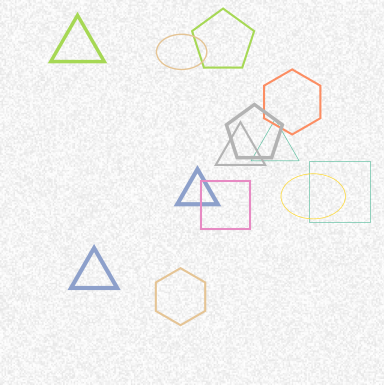[{"shape": "square", "thickness": 0.5, "radius": 0.4, "center": [0.881, 0.503]}, {"shape": "triangle", "thickness": 0.5, "radius": 0.36, "center": [0.715, 0.618]}, {"shape": "hexagon", "thickness": 1.5, "radius": 0.42, "center": [0.759, 0.735]}, {"shape": "triangle", "thickness": 3, "radius": 0.3, "center": [0.513, 0.5]}, {"shape": "triangle", "thickness": 3, "radius": 0.35, "center": [0.244, 0.287]}, {"shape": "square", "thickness": 1.5, "radius": 0.31, "center": [0.586, 0.468]}, {"shape": "pentagon", "thickness": 1.5, "radius": 0.42, "center": [0.579, 0.893]}, {"shape": "triangle", "thickness": 2.5, "radius": 0.4, "center": [0.201, 0.88]}, {"shape": "oval", "thickness": 0.5, "radius": 0.42, "center": [0.814, 0.49]}, {"shape": "hexagon", "thickness": 1.5, "radius": 0.37, "center": [0.469, 0.229]}, {"shape": "oval", "thickness": 1, "radius": 0.33, "center": [0.472, 0.865]}, {"shape": "pentagon", "thickness": 2.5, "radius": 0.38, "center": [0.661, 0.652]}, {"shape": "triangle", "thickness": 1.5, "radius": 0.37, "center": [0.625, 0.609]}]